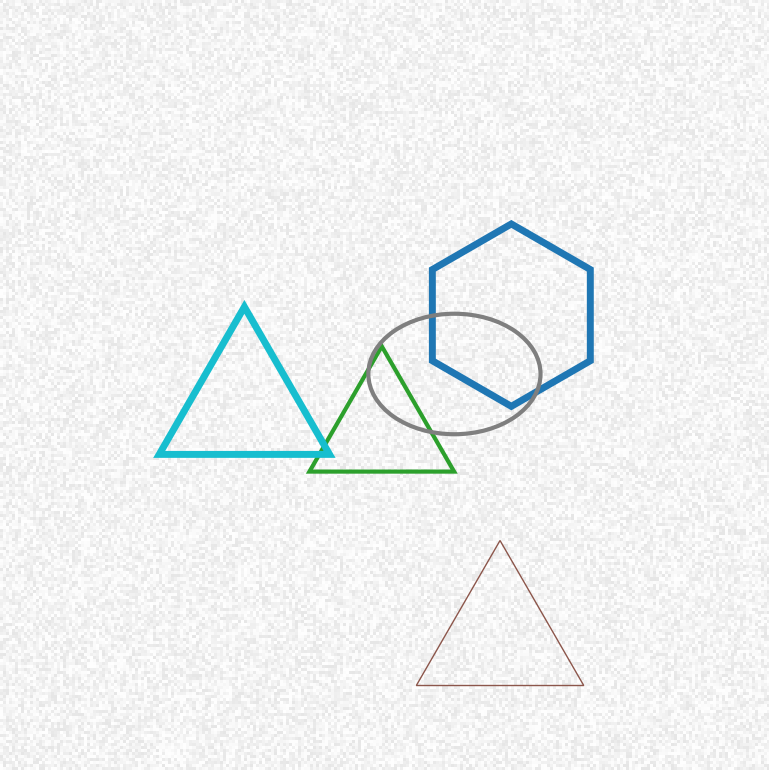[{"shape": "hexagon", "thickness": 2.5, "radius": 0.59, "center": [0.664, 0.591]}, {"shape": "triangle", "thickness": 1.5, "radius": 0.54, "center": [0.496, 0.442]}, {"shape": "triangle", "thickness": 0.5, "radius": 0.63, "center": [0.649, 0.172]}, {"shape": "oval", "thickness": 1.5, "radius": 0.56, "center": [0.59, 0.514]}, {"shape": "triangle", "thickness": 2.5, "radius": 0.64, "center": [0.317, 0.474]}]